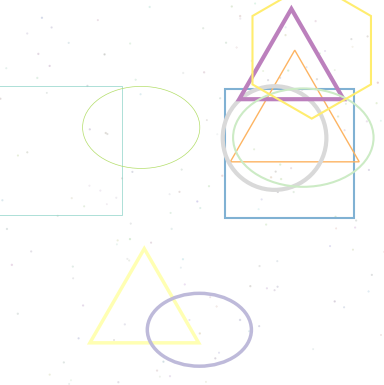[{"shape": "square", "thickness": 0.5, "radius": 0.83, "center": [0.151, 0.61]}, {"shape": "triangle", "thickness": 2.5, "radius": 0.82, "center": [0.375, 0.191]}, {"shape": "oval", "thickness": 2.5, "radius": 0.68, "center": [0.518, 0.143]}, {"shape": "square", "thickness": 1.5, "radius": 0.84, "center": [0.751, 0.6]}, {"shape": "triangle", "thickness": 1, "radius": 0.97, "center": [0.766, 0.676]}, {"shape": "oval", "thickness": 0.5, "radius": 0.76, "center": [0.367, 0.669]}, {"shape": "circle", "thickness": 3, "radius": 0.67, "center": [0.713, 0.641]}, {"shape": "triangle", "thickness": 3, "radius": 0.78, "center": [0.757, 0.821]}, {"shape": "oval", "thickness": 1.5, "radius": 0.91, "center": [0.788, 0.642]}, {"shape": "hexagon", "thickness": 1.5, "radius": 0.89, "center": [0.81, 0.87]}]